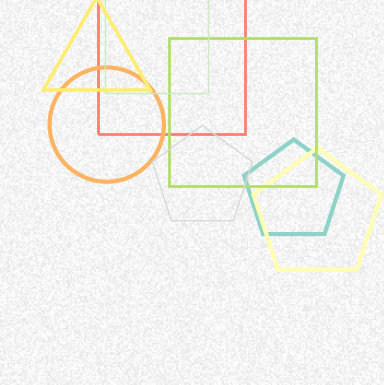[{"shape": "pentagon", "thickness": 3, "radius": 0.68, "center": [0.763, 0.502]}, {"shape": "pentagon", "thickness": 3, "radius": 0.87, "center": [0.824, 0.441]}, {"shape": "square", "thickness": 2, "radius": 0.95, "center": [0.445, 0.842]}, {"shape": "circle", "thickness": 3, "radius": 0.74, "center": [0.277, 0.676]}, {"shape": "square", "thickness": 2, "radius": 0.96, "center": [0.63, 0.709]}, {"shape": "pentagon", "thickness": 1, "radius": 0.68, "center": [0.526, 0.537]}, {"shape": "square", "thickness": 1, "radius": 0.67, "center": [0.407, 0.893]}, {"shape": "triangle", "thickness": 2.5, "radius": 0.8, "center": [0.251, 0.846]}]